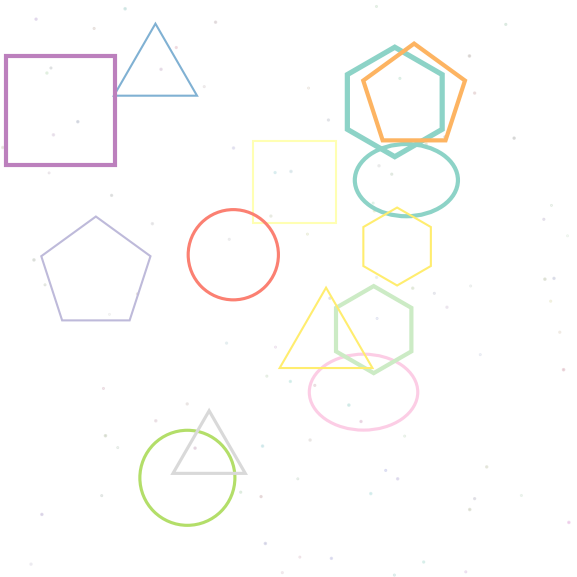[{"shape": "oval", "thickness": 2, "radius": 0.45, "center": [0.704, 0.687]}, {"shape": "hexagon", "thickness": 2.5, "radius": 0.47, "center": [0.684, 0.823]}, {"shape": "square", "thickness": 1, "radius": 0.36, "center": [0.51, 0.684]}, {"shape": "pentagon", "thickness": 1, "radius": 0.5, "center": [0.166, 0.525]}, {"shape": "circle", "thickness": 1.5, "radius": 0.39, "center": [0.404, 0.558]}, {"shape": "triangle", "thickness": 1, "radius": 0.42, "center": [0.269, 0.875]}, {"shape": "pentagon", "thickness": 2, "radius": 0.46, "center": [0.717, 0.831]}, {"shape": "circle", "thickness": 1.5, "radius": 0.41, "center": [0.324, 0.172]}, {"shape": "oval", "thickness": 1.5, "radius": 0.47, "center": [0.629, 0.32]}, {"shape": "triangle", "thickness": 1.5, "radius": 0.36, "center": [0.362, 0.216]}, {"shape": "square", "thickness": 2, "radius": 0.48, "center": [0.105, 0.808]}, {"shape": "hexagon", "thickness": 2, "radius": 0.38, "center": [0.647, 0.428]}, {"shape": "hexagon", "thickness": 1, "radius": 0.34, "center": [0.688, 0.572]}, {"shape": "triangle", "thickness": 1, "radius": 0.46, "center": [0.565, 0.408]}]